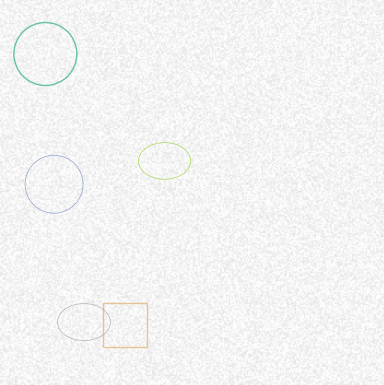[{"shape": "circle", "thickness": 1, "radius": 0.41, "center": [0.118, 0.86]}, {"shape": "circle", "thickness": 0.5, "radius": 0.38, "center": [0.14, 0.521]}, {"shape": "oval", "thickness": 0.5, "radius": 0.34, "center": [0.428, 0.582]}, {"shape": "square", "thickness": 1, "radius": 0.29, "center": [0.325, 0.155]}, {"shape": "oval", "thickness": 0.5, "radius": 0.34, "center": [0.218, 0.163]}]